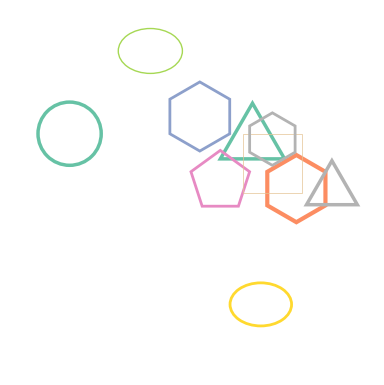[{"shape": "circle", "thickness": 2.5, "radius": 0.41, "center": [0.181, 0.653]}, {"shape": "triangle", "thickness": 2.5, "radius": 0.48, "center": [0.656, 0.635]}, {"shape": "hexagon", "thickness": 3, "radius": 0.44, "center": [0.77, 0.51]}, {"shape": "hexagon", "thickness": 2, "radius": 0.45, "center": [0.519, 0.697]}, {"shape": "pentagon", "thickness": 2, "radius": 0.4, "center": [0.572, 0.529]}, {"shape": "oval", "thickness": 1, "radius": 0.42, "center": [0.391, 0.868]}, {"shape": "oval", "thickness": 2, "radius": 0.4, "center": [0.677, 0.209]}, {"shape": "square", "thickness": 0.5, "radius": 0.38, "center": [0.707, 0.575]}, {"shape": "hexagon", "thickness": 2, "radius": 0.34, "center": [0.707, 0.639]}, {"shape": "triangle", "thickness": 2.5, "radius": 0.38, "center": [0.862, 0.506]}]